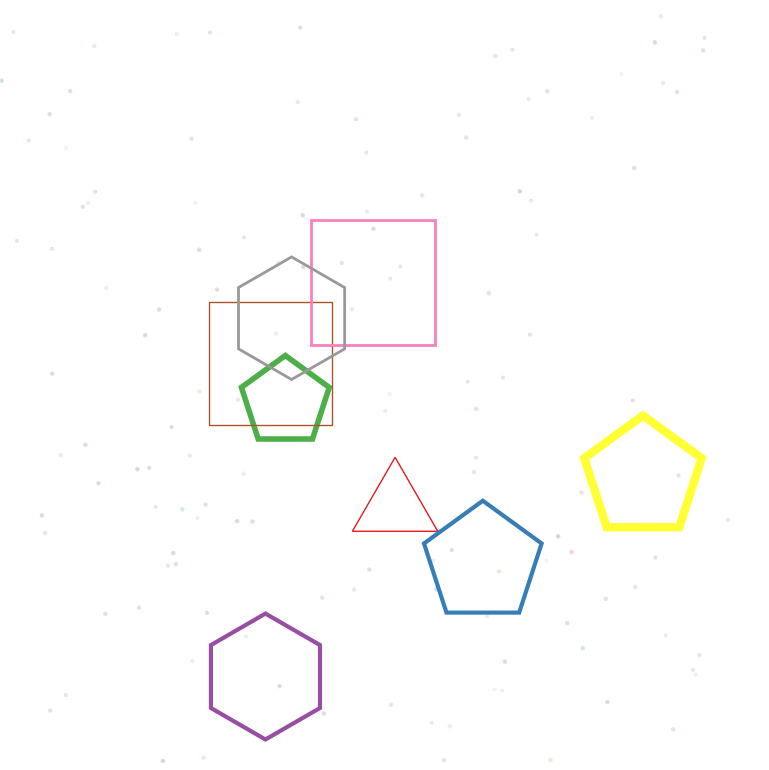[{"shape": "triangle", "thickness": 0.5, "radius": 0.32, "center": [0.513, 0.342]}, {"shape": "pentagon", "thickness": 1.5, "radius": 0.4, "center": [0.627, 0.269]}, {"shape": "pentagon", "thickness": 2, "radius": 0.3, "center": [0.371, 0.478]}, {"shape": "hexagon", "thickness": 1.5, "radius": 0.41, "center": [0.345, 0.121]}, {"shape": "pentagon", "thickness": 3, "radius": 0.4, "center": [0.835, 0.38]}, {"shape": "square", "thickness": 0.5, "radius": 0.4, "center": [0.351, 0.527]}, {"shape": "square", "thickness": 1, "radius": 0.4, "center": [0.484, 0.633]}, {"shape": "hexagon", "thickness": 1, "radius": 0.4, "center": [0.379, 0.587]}]